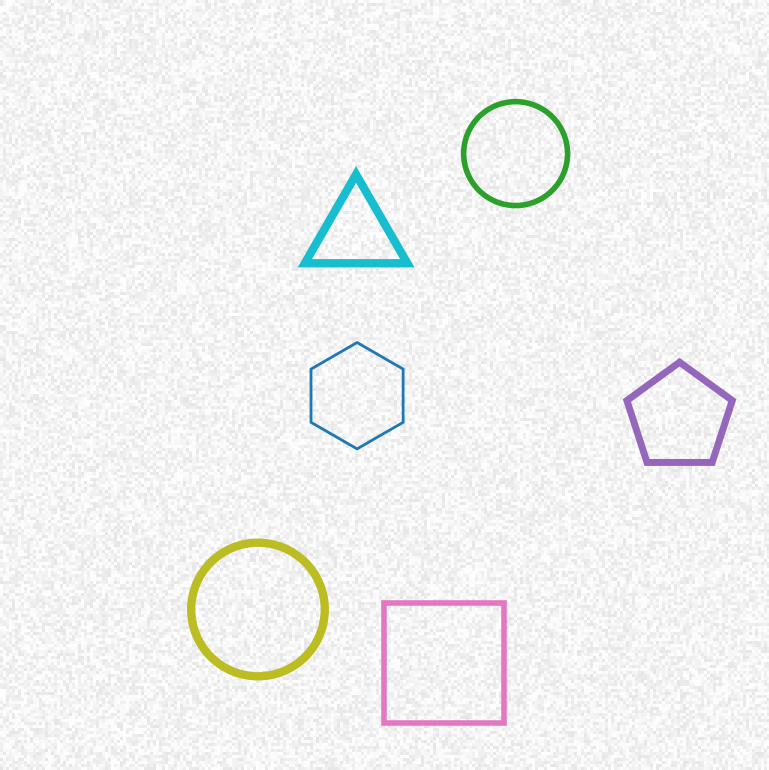[{"shape": "hexagon", "thickness": 1, "radius": 0.35, "center": [0.464, 0.486]}, {"shape": "circle", "thickness": 2, "radius": 0.34, "center": [0.67, 0.801]}, {"shape": "pentagon", "thickness": 2.5, "radius": 0.36, "center": [0.883, 0.458]}, {"shape": "square", "thickness": 2, "radius": 0.39, "center": [0.576, 0.139]}, {"shape": "circle", "thickness": 3, "radius": 0.43, "center": [0.335, 0.208]}, {"shape": "triangle", "thickness": 3, "radius": 0.38, "center": [0.462, 0.697]}]